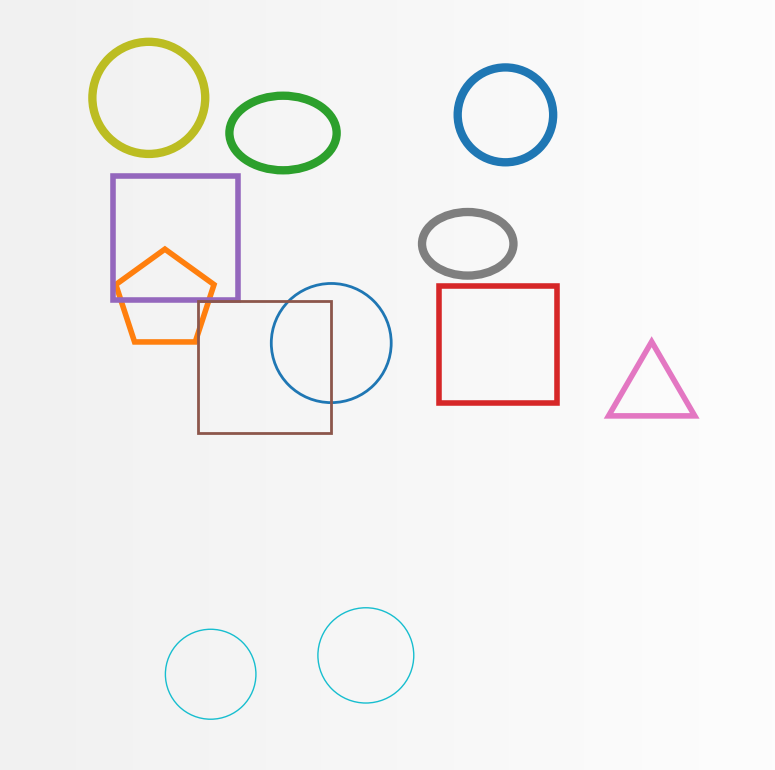[{"shape": "circle", "thickness": 3, "radius": 0.31, "center": [0.652, 0.851]}, {"shape": "circle", "thickness": 1, "radius": 0.39, "center": [0.427, 0.554]}, {"shape": "pentagon", "thickness": 2, "radius": 0.33, "center": [0.213, 0.61]}, {"shape": "oval", "thickness": 3, "radius": 0.35, "center": [0.365, 0.827]}, {"shape": "square", "thickness": 2, "radius": 0.38, "center": [0.643, 0.553]}, {"shape": "square", "thickness": 2, "radius": 0.4, "center": [0.227, 0.691]}, {"shape": "square", "thickness": 1, "radius": 0.43, "center": [0.342, 0.524]}, {"shape": "triangle", "thickness": 2, "radius": 0.32, "center": [0.841, 0.492]}, {"shape": "oval", "thickness": 3, "radius": 0.29, "center": [0.604, 0.683]}, {"shape": "circle", "thickness": 3, "radius": 0.36, "center": [0.192, 0.873]}, {"shape": "circle", "thickness": 0.5, "radius": 0.31, "center": [0.472, 0.149]}, {"shape": "circle", "thickness": 0.5, "radius": 0.29, "center": [0.272, 0.124]}]